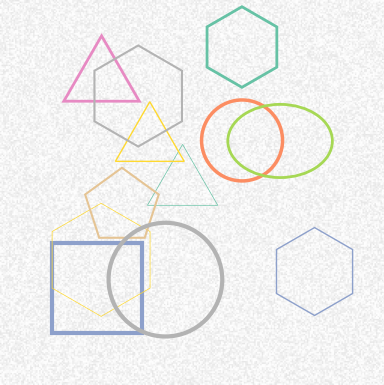[{"shape": "hexagon", "thickness": 2, "radius": 0.52, "center": [0.628, 0.878]}, {"shape": "triangle", "thickness": 0.5, "radius": 0.53, "center": [0.474, 0.519]}, {"shape": "circle", "thickness": 2.5, "radius": 0.53, "center": [0.629, 0.635]}, {"shape": "hexagon", "thickness": 1, "radius": 0.57, "center": [0.817, 0.295]}, {"shape": "square", "thickness": 3, "radius": 0.58, "center": [0.253, 0.253]}, {"shape": "triangle", "thickness": 2, "radius": 0.57, "center": [0.264, 0.794]}, {"shape": "oval", "thickness": 2, "radius": 0.68, "center": [0.728, 0.634]}, {"shape": "hexagon", "thickness": 0.5, "radius": 0.73, "center": [0.263, 0.325]}, {"shape": "triangle", "thickness": 1, "radius": 0.52, "center": [0.389, 0.633]}, {"shape": "pentagon", "thickness": 1.5, "radius": 0.5, "center": [0.317, 0.464]}, {"shape": "hexagon", "thickness": 1.5, "radius": 0.66, "center": [0.359, 0.751]}, {"shape": "circle", "thickness": 3, "radius": 0.74, "center": [0.43, 0.274]}]